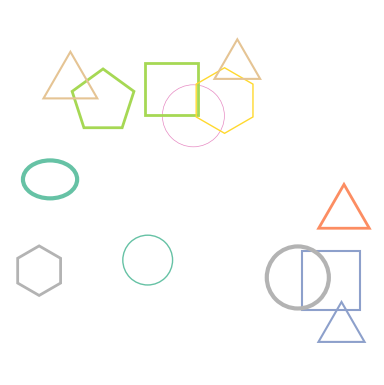[{"shape": "oval", "thickness": 3, "radius": 0.35, "center": [0.13, 0.534]}, {"shape": "circle", "thickness": 1, "radius": 0.32, "center": [0.384, 0.324]}, {"shape": "triangle", "thickness": 2, "radius": 0.38, "center": [0.893, 0.445]}, {"shape": "square", "thickness": 1.5, "radius": 0.38, "center": [0.86, 0.271]}, {"shape": "triangle", "thickness": 1.5, "radius": 0.35, "center": [0.887, 0.146]}, {"shape": "circle", "thickness": 0.5, "radius": 0.4, "center": [0.502, 0.699]}, {"shape": "pentagon", "thickness": 2, "radius": 0.42, "center": [0.268, 0.737]}, {"shape": "square", "thickness": 2, "radius": 0.34, "center": [0.445, 0.769]}, {"shape": "hexagon", "thickness": 1, "radius": 0.43, "center": [0.583, 0.739]}, {"shape": "triangle", "thickness": 1.5, "radius": 0.34, "center": [0.616, 0.829]}, {"shape": "triangle", "thickness": 1.5, "radius": 0.4, "center": [0.183, 0.785]}, {"shape": "circle", "thickness": 3, "radius": 0.4, "center": [0.774, 0.279]}, {"shape": "hexagon", "thickness": 2, "radius": 0.32, "center": [0.102, 0.297]}]